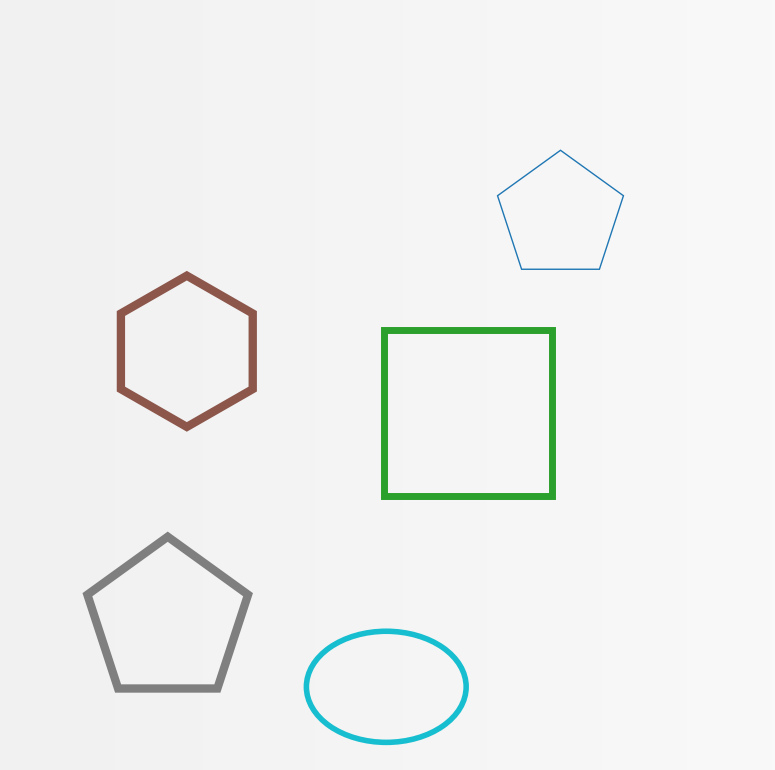[{"shape": "pentagon", "thickness": 0.5, "radius": 0.43, "center": [0.723, 0.719]}, {"shape": "square", "thickness": 2.5, "radius": 0.54, "center": [0.604, 0.464]}, {"shape": "hexagon", "thickness": 3, "radius": 0.49, "center": [0.241, 0.544]}, {"shape": "pentagon", "thickness": 3, "radius": 0.54, "center": [0.216, 0.194]}, {"shape": "oval", "thickness": 2, "radius": 0.52, "center": [0.498, 0.108]}]